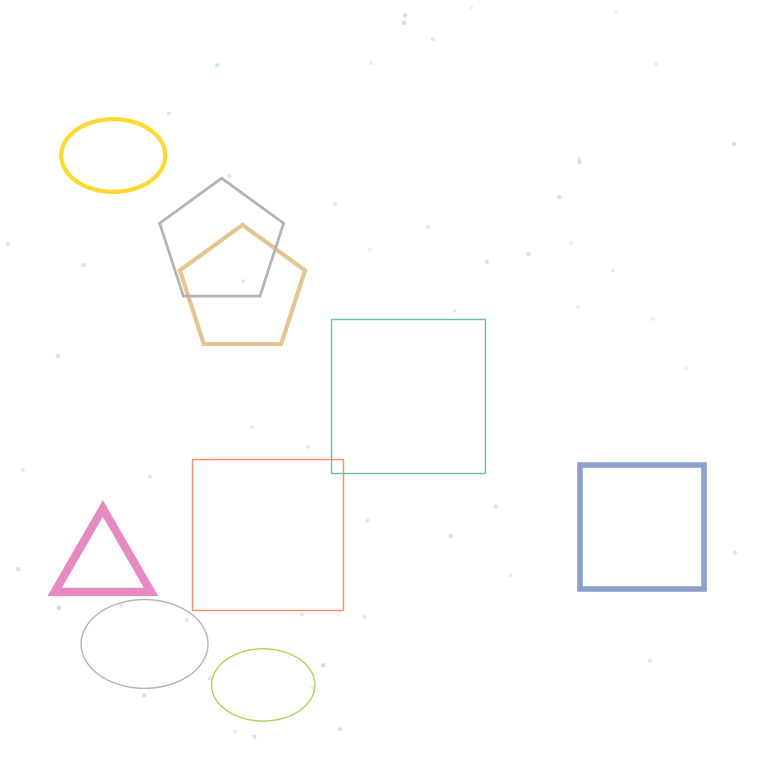[{"shape": "square", "thickness": 0.5, "radius": 0.5, "center": [0.53, 0.486]}, {"shape": "square", "thickness": 0.5, "radius": 0.49, "center": [0.348, 0.306]}, {"shape": "square", "thickness": 2, "radius": 0.4, "center": [0.834, 0.315]}, {"shape": "triangle", "thickness": 3, "radius": 0.36, "center": [0.134, 0.267]}, {"shape": "oval", "thickness": 0.5, "radius": 0.34, "center": [0.342, 0.11]}, {"shape": "oval", "thickness": 1.5, "radius": 0.34, "center": [0.147, 0.798]}, {"shape": "pentagon", "thickness": 1.5, "radius": 0.43, "center": [0.315, 0.622]}, {"shape": "pentagon", "thickness": 1, "radius": 0.42, "center": [0.288, 0.684]}, {"shape": "oval", "thickness": 0.5, "radius": 0.41, "center": [0.188, 0.164]}]